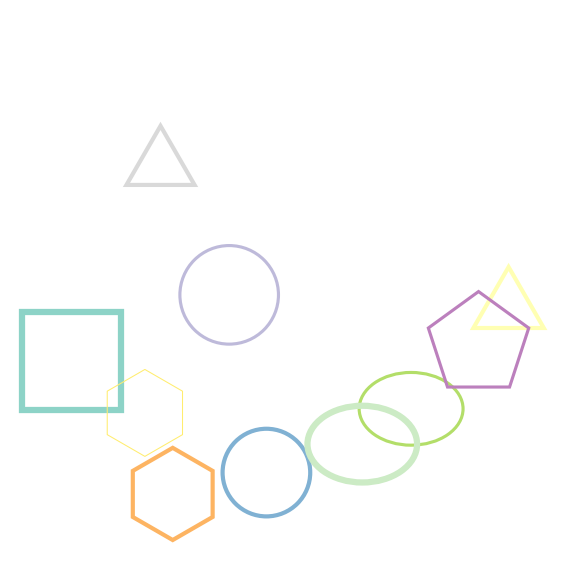[{"shape": "square", "thickness": 3, "radius": 0.43, "center": [0.124, 0.374]}, {"shape": "triangle", "thickness": 2, "radius": 0.35, "center": [0.881, 0.466]}, {"shape": "circle", "thickness": 1.5, "radius": 0.43, "center": [0.397, 0.489]}, {"shape": "circle", "thickness": 2, "radius": 0.38, "center": [0.461, 0.181]}, {"shape": "hexagon", "thickness": 2, "radius": 0.4, "center": [0.299, 0.144]}, {"shape": "oval", "thickness": 1.5, "radius": 0.45, "center": [0.712, 0.291]}, {"shape": "triangle", "thickness": 2, "radius": 0.34, "center": [0.278, 0.713]}, {"shape": "pentagon", "thickness": 1.5, "radius": 0.46, "center": [0.829, 0.403]}, {"shape": "oval", "thickness": 3, "radius": 0.47, "center": [0.627, 0.23]}, {"shape": "hexagon", "thickness": 0.5, "radius": 0.38, "center": [0.251, 0.284]}]